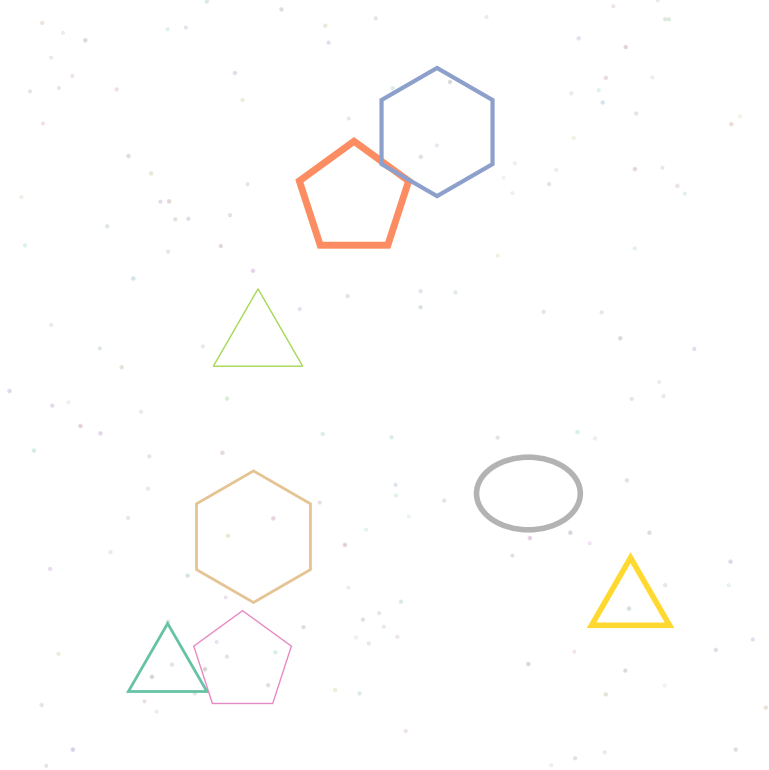[{"shape": "triangle", "thickness": 1, "radius": 0.29, "center": [0.218, 0.131]}, {"shape": "pentagon", "thickness": 2.5, "radius": 0.37, "center": [0.46, 0.742]}, {"shape": "hexagon", "thickness": 1.5, "radius": 0.42, "center": [0.568, 0.829]}, {"shape": "pentagon", "thickness": 0.5, "radius": 0.33, "center": [0.315, 0.14]}, {"shape": "triangle", "thickness": 0.5, "radius": 0.33, "center": [0.335, 0.558]}, {"shape": "triangle", "thickness": 2, "radius": 0.29, "center": [0.819, 0.217]}, {"shape": "hexagon", "thickness": 1, "radius": 0.43, "center": [0.329, 0.303]}, {"shape": "oval", "thickness": 2, "radius": 0.34, "center": [0.686, 0.359]}]